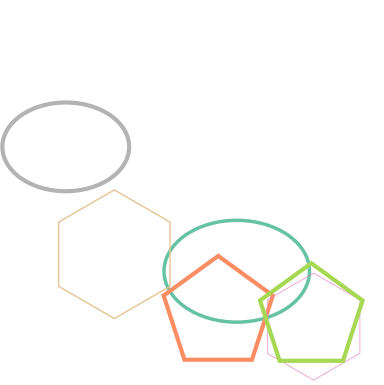[{"shape": "oval", "thickness": 2.5, "radius": 0.94, "center": [0.615, 0.295]}, {"shape": "pentagon", "thickness": 3, "radius": 0.75, "center": [0.567, 0.186]}, {"shape": "hexagon", "thickness": 0.5, "radius": 0.69, "center": [0.815, 0.152]}, {"shape": "pentagon", "thickness": 3, "radius": 0.7, "center": [0.809, 0.176]}, {"shape": "hexagon", "thickness": 1, "radius": 0.84, "center": [0.297, 0.34]}, {"shape": "oval", "thickness": 3, "radius": 0.82, "center": [0.171, 0.619]}]